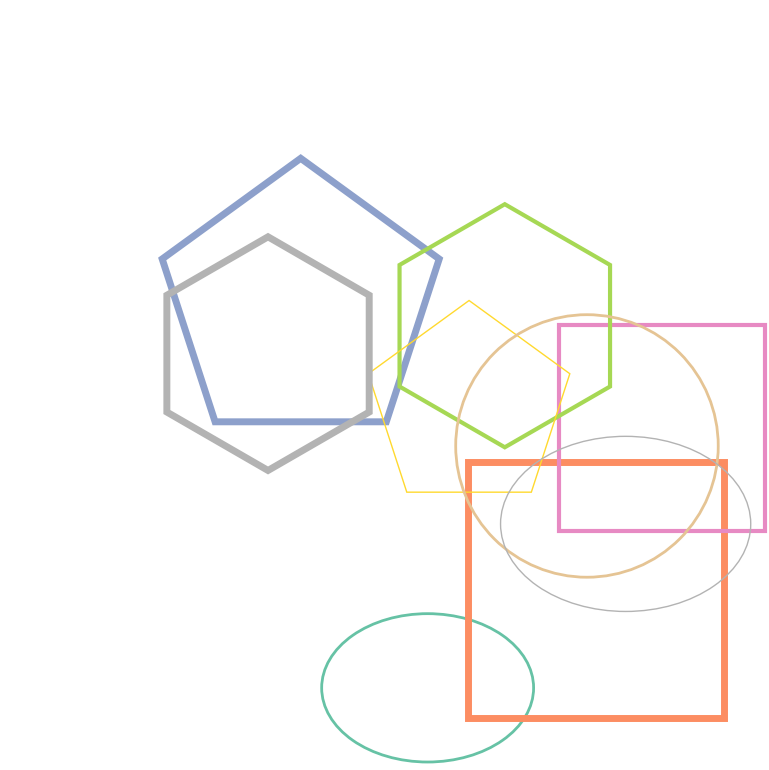[{"shape": "oval", "thickness": 1, "radius": 0.69, "center": [0.555, 0.107]}, {"shape": "square", "thickness": 2.5, "radius": 0.83, "center": [0.774, 0.234]}, {"shape": "pentagon", "thickness": 2.5, "radius": 0.95, "center": [0.391, 0.605]}, {"shape": "square", "thickness": 1.5, "radius": 0.67, "center": [0.859, 0.444]}, {"shape": "hexagon", "thickness": 1.5, "radius": 0.79, "center": [0.656, 0.577]}, {"shape": "pentagon", "thickness": 0.5, "radius": 0.69, "center": [0.609, 0.472]}, {"shape": "circle", "thickness": 1, "radius": 0.85, "center": [0.762, 0.421]}, {"shape": "hexagon", "thickness": 2.5, "radius": 0.76, "center": [0.348, 0.541]}, {"shape": "oval", "thickness": 0.5, "radius": 0.81, "center": [0.813, 0.32]}]